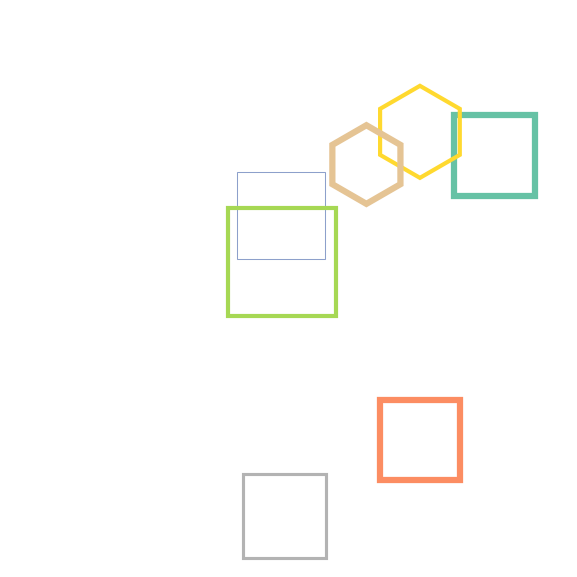[{"shape": "square", "thickness": 3, "radius": 0.35, "center": [0.856, 0.729]}, {"shape": "square", "thickness": 3, "radius": 0.35, "center": [0.728, 0.238]}, {"shape": "square", "thickness": 0.5, "radius": 0.38, "center": [0.487, 0.626]}, {"shape": "square", "thickness": 2, "radius": 0.47, "center": [0.488, 0.546]}, {"shape": "hexagon", "thickness": 2, "radius": 0.4, "center": [0.727, 0.771]}, {"shape": "hexagon", "thickness": 3, "radius": 0.34, "center": [0.634, 0.714]}, {"shape": "square", "thickness": 1.5, "radius": 0.36, "center": [0.493, 0.105]}]